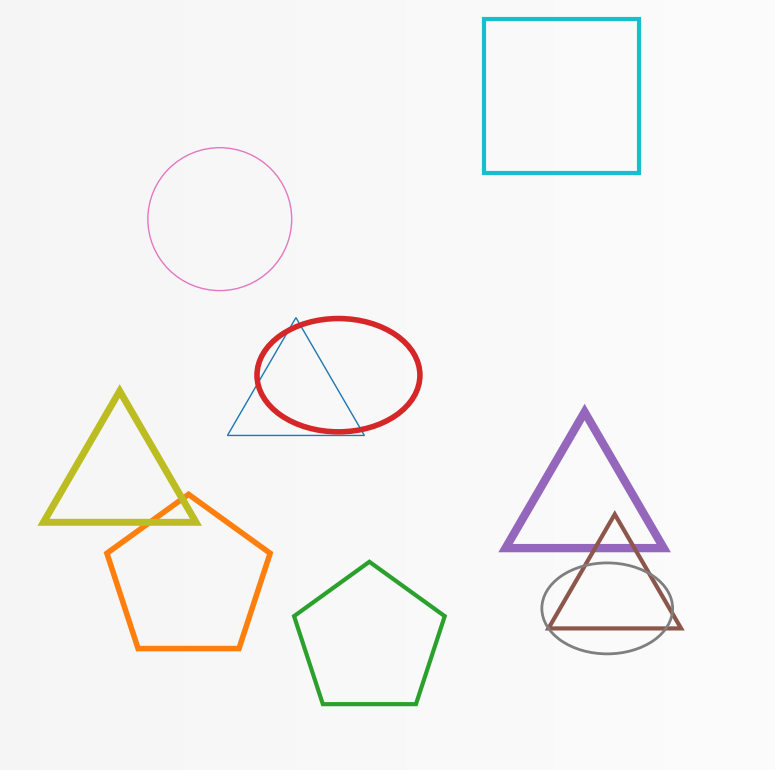[{"shape": "triangle", "thickness": 0.5, "radius": 0.51, "center": [0.382, 0.485]}, {"shape": "pentagon", "thickness": 2, "radius": 0.55, "center": [0.243, 0.247]}, {"shape": "pentagon", "thickness": 1.5, "radius": 0.51, "center": [0.477, 0.168]}, {"shape": "oval", "thickness": 2, "radius": 0.53, "center": [0.437, 0.513]}, {"shape": "triangle", "thickness": 3, "radius": 0.59, "center": [0.754, 0.347]}, {"shape": "triangle", "thickness": 1.5, "radius": 0.49, "center": [0.793, 0.233]}, {"shape": "circle", "thickness": 0.5, "radius": 0.46, "center": [0.284, 0.715]}, {"shape": "oval", "thickness": 1, "radius": 0.42, "center": [0.784, 0.21]}, {"shape": "triangle", "thickness": 2.5, "radius": 0.57, "center": [0.154, 0.378]}, {"shape": "square", "thickness": 1.5, "radius": 0.5, "center": [0.725, 0.875]}]